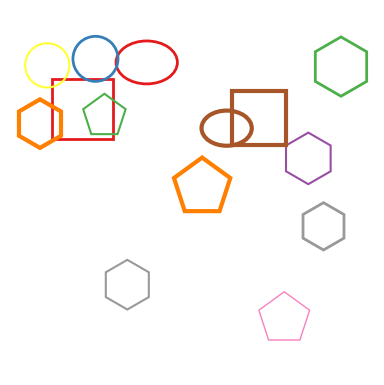[{"shape": "oval", "thickness": 2, "radius": 0.4, "center": [0.381, 0.838]}, {"shape": "square", "thickness": 2, "radius": 0.39, "center": [0.215, 0.716]}, {"shape": "circle", "thickness": 2, "radius": 0.29, "center": [0.248, 0.847]}, {"shape": "pentagon", "thickness": 1.5, "radius": 0.29, "center": [0.271, 0.699]}, {"shape": "hexagon", "thickness": 2, "radius": 0.39, "center": [0.886, 0.827]}, {"shape": "hexagon", "thickness": 1.5, "radius": 0.33, "center": [0.801, 0.589]}, {"shape": "hexagon", "thickness": 3, "radius": 0.32, "center": [0.104, 0.679]}, {"shape": "pentagon", "thickness": 3, "radius": 0.38, "center": [0.525, 0.514]}, {"shape": "circle", "thickness": 1.5, "radius": 0.29, "center": [0.123, 0.83]}, {"shape": "oval", "thickness": 3, "radius": 0.33, "center": [0.589, 0.667]}, {"shape": "square", "thickness": 3, "radius": 0.35, "center": [0.672, 0.694]}, {"shape": "pentagon", "thickness": 1, "radius": 0.35, "center": [0.738, 0.173]}, {"shape": "hexagon", "thickness": 1.5, "radius": 0.32, "center": [0.331, 0.261]}, {"shape": "hexagon", "thickness": 2, "radius": 0.31, "center": [0.84, 0.412]}]